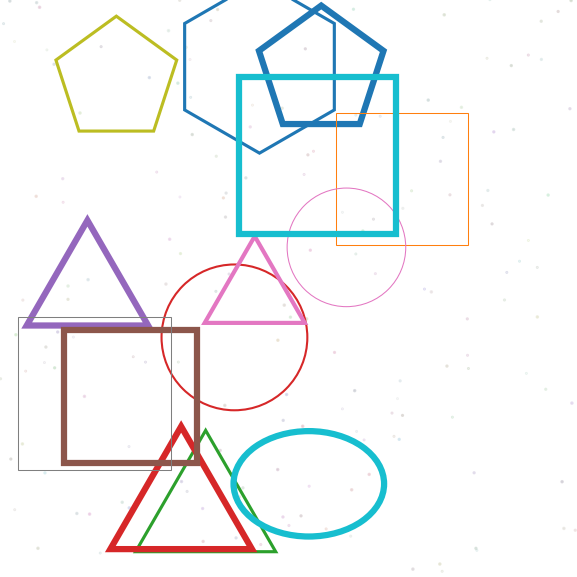[{"shape": "hexagon", "thickness": 1.5, "radius": 0.75, "center": [0.449, 0.884]}, {"shape": "pentagon", "thickness": 3, "radius": 0.57, "center": [0.556, 0.876]}, {"shape": "square", "thickness": 0.5, "radius": 0.57, "center": [0.696, 0.689]}, {"shape": "triangle", "thickness": 1.5, "radius": 0.7, "center": [0.356, 0.114]}, {"shape": "circle", "thickness": 1, "radius": 0.63, "center": [0.406, 0.415]}, {"shape": "triangle", "thickness": 3, "radius": 0.71, "center": [0.314, 0.119]}, {"shape": "triangle", "thickness": 3, "radius": 0.61, "center": [0.151, 0.496]}, {"shape": "square", "thickness": 3, "radius": 0.57, "center": [0.226, 0.313]}, {"shape": "circle", "thickness": 0.5, "radius": 0.51, "center": [0.6, 0.571]}, {"shape": "triangle", "thickness": 2, "radius": 0.5, "center": [0.441, 0.49]}, {"shape": "square", "thickness": 0.5, "radius": 0.66, "center": [0.164, 0.318]}, {"shape": "pentagon", "thickness": 1.5, "radius": 0.55, "center": [0.201, 0.861]}, {"shape": "square", "thickness": 3, "radius": 0.68, "center": [0.55, 0.73]}, {"shape": "oval", "thickness": 3, "radius": 0.65, "center": [0.535, 0.161]}]